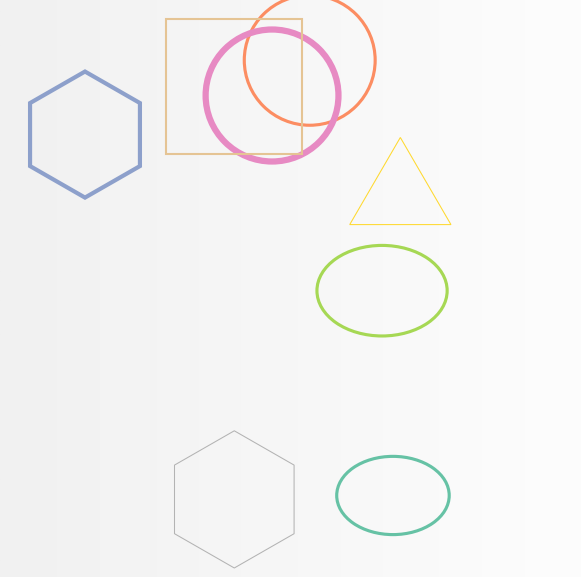[{"shape": "oval", "thickness": 1.5, "radius": 0.48, "center": [0.676, 0.141]}, {"shape": "circle", "thickness": 1.5, "radius": 0.56, "center": [0.533, 0.895]}, {"shape": "hexagon", "thickness": 2, "radius": 0.55, "center": [0.146, 0.766]}, {"shape": "circle", "thickness": 3, "radius": 0.57, "center": [0.468, 0.834]}, {"shape": "oval", "thickness": 1.5, "radius": 0.56, "center": [0.657, 0.496]}, {"shape": "triangle", "thickness": 0.5, "radius": 0.5, "center": [0.689, 0.661]}, {"shape": "square", "thickness": 1, "radius": 0.58, "center": [0.403, 0.849]}, {"shape": "hexagon", "thickness": 0.5, "radius": 0.59, "center": [0.403, 0.134]}]